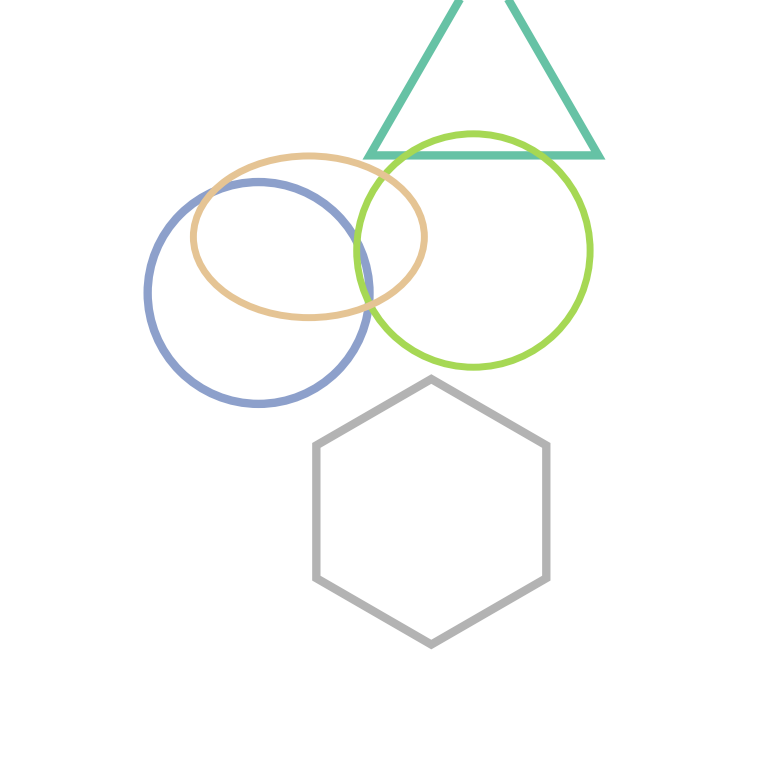[{"shape": "triangle", "thickness": 3, "radius": 0.86, "center": [0.629, 0.884]}, {"shape": "circle", "thickness": 3, "radius": 0.72, "center": [0.336, 0.62]}, {"shape": "circle", "thickness": 2.5, "radius": 0.76, "center": [0.615, 0.675]}, {"shape": "oval", "thickness": 2.5, "radius": 0.75, "center": [0.401, 0.692]}, {"shape": "hexagon", "thickness": 3, "radius": 0.86, "center": [0.56, 0.335]}]